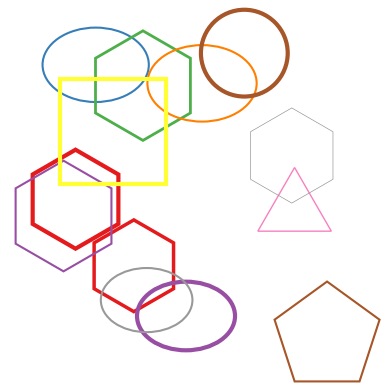[{"shape": "hexagon", "thickness": 2.5, "radius": 0.6, "center": [0.348, 0.31]}, {"shape": "hexagon", "thickness": 3, "radius": 0.64, "center": [0.196, 0.483]}, {"shape": "oval", "thickness": 1.5, "radius": 0.69, "center": [0.249, 0.832]}, {"shape": "hexagon", "thickness": 2, "radius": 0.71, "center": [0.371, 0.778]}, {"shape": "oval", "thickness": 3, "radius": 0.64, "center": [0.483, 0.179]}, {"shape": "hexagon", "thickness": 1.5, "radius": 0.72, "center": [0.165, 0.439]}, {"shape": "oval", "thickness": 1.5, "radius": 0.71, "center": [0.525, 0.783]}, {"shape": "square", "thickness": 3, "radius": 0.69, "center": [0.295, 0.658]}, {"shape": "circle", "thickness": 3, "radius": 0.56, "center": [0.635, 0.862]}, {"shape": "pentagon", "thickness": 1.5, "radius": 0.72, "center": [0.85, 0.125]}, {"shape": "triangle", "thickness": 1, "radius": 0.55, "center": [0.765, 0.455]}, {"shape": "hexagon", "thickness": 0.5, "radius": 0.62, "center": [0.758, 0.596]}, {"shape": "oval", "thickness": 1.5, "radius": 0.59, "center": [0.381, 0.221]}]